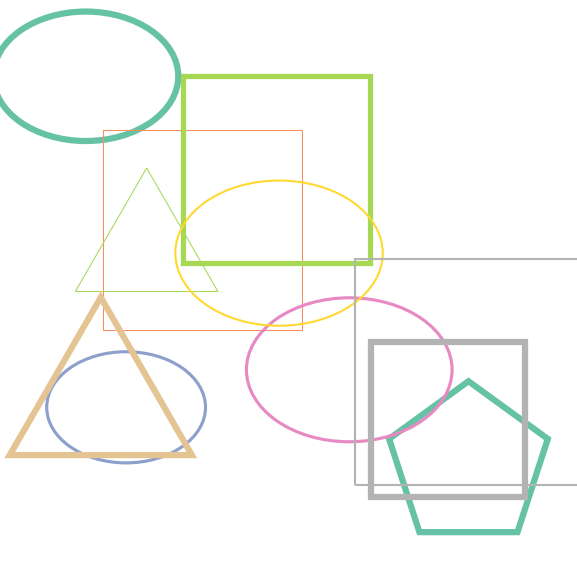[{"shape": "pentagon", "thickness": 3, "radius": 0.72, "center": [0.811, 0.195]}, {"shape": "oval", "thickness": 3, "radius": 0.8, "center": [0.149, 0.867]}, {"shape": "square", "thickness": 0.5, "radius": 0.86, "center": [0.351, 0.601]}, {"shape": "oval", "thickness": 1.5, "radius": 0.69, "center": [0.218, 0.294]}, {"shape": "oval", "thickness": 1.5, "radius": 0.89, "center": [0.605, 0.359]}, {"shape": "triangle", "thickness": 0.5, "radius": 0.71, "center": [0.254, 0.566]}, {"shape": "square", "thickness": 2.5, "radius": 0.81, "center": [0.478, 0.706]}, {"shape": "oval", "thickness": 1, "radius": 0.9, "center": [0.483, 0.561]}, {"shape": "triangle", "thickness": 3, "radius": 0.91, "center": [0.175, 0.302]}, {"shape": "square", "thickness": 1, "radius": 0.98, "center": [0.81, 0.355]}, {"shape": "square", "thickness": 3, "radius": 0.67, "center": [0.776, 0.272]}]